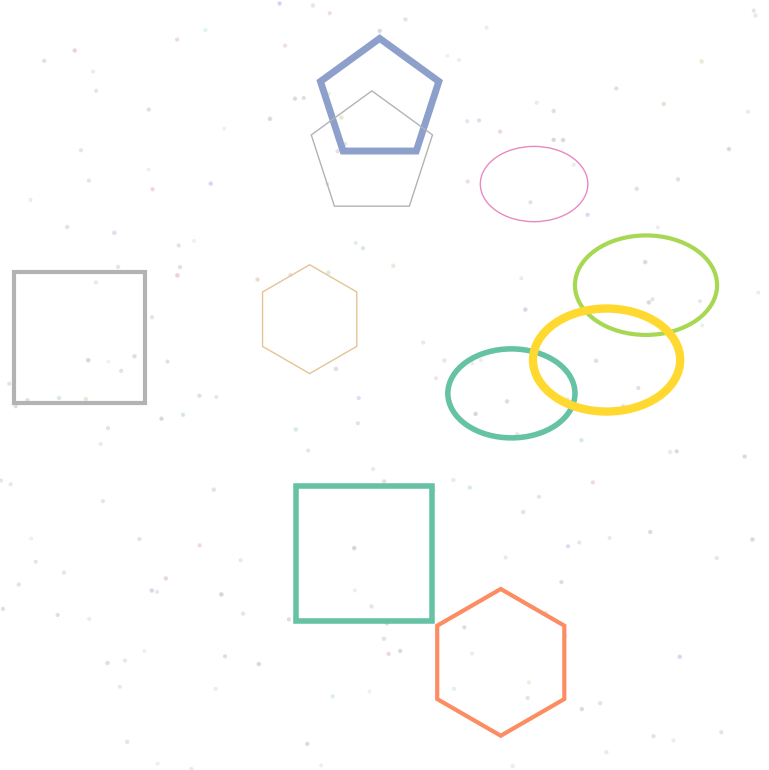[{"shape": "oval", "thickness": 2, "radius": 0.41, "center": [0.664, 0.489]}, {"shape": "square", "thickness": 2, "radius": 0.44, "center": [0.473, 0.281]}, {"shape": "hexagon", "thickness": 1.5, "radius": 0.48, "center": [0.65, 0.14]}, {"shape": "pentagon", "thickness": 2.5, "radius": 0.4, "center": [0.493, 0.869]}, {"shape": "oval", "thickness": 0.5, "radius": 0.35, "center": [0.694, 0.761]}, {"shape": "oval", "thickness": 1.5, "radius": 0.46, "center": [0.839, 0.63]}, {"shape": "oval", "thickness": 3, "radius": 0.48, "center": [0.788, 0.532]}, {"shape": "hexagon", "thickness": 0.5, "radius": 0.35, "center": [0.402, 0.585]}, {"shape": "pentagon", "thickness": 0.5, "radius": 0.41, "center": [0.483, 0.799]}, {"shape": "square", "thickness": 1.5, "radius": 0.42, "center": [0.104, 0.562]}]